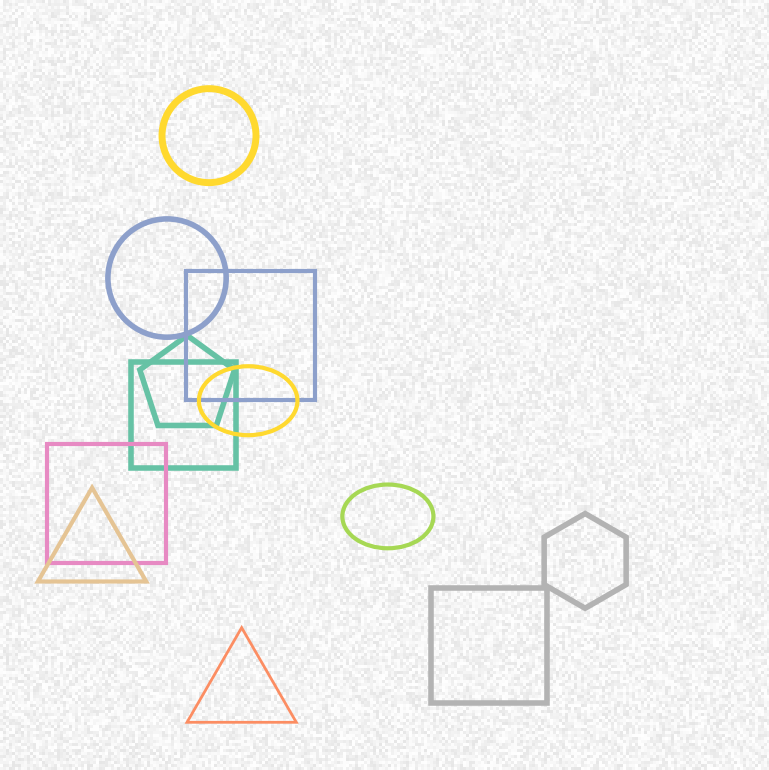[{"shape": "pentagon", "thickness": 2, "radius": 0.32, "center": [0.243, 0.5]}, {"shape": "square", "thickness": 2, "radius": 0.34, "center": [0.238, 0.461]}, {"shape": "triangle", "thickness": 1, "radius": 0.41, "center": [0.314, 0.103]}, {"shape": "circle", "thickness": 2, "radius": 0.38, "center": [0.217, 0.639]}, {"shape": "square", "thickness": 1.5, "radius": 0.42, "center": [0.325, 0.564]}, {"shape": "square", "thickness": 1.5, "radius": 0.39, "center": [0.139, 0.346]}, {"shape": "oval", "thickness": 1.5, "radius": 0.3, "center": [0.504, 0.329]}, {"shape": "circle", "thickness": 2.5, "radius": 0.31, "center": [0.271, 0.824]}, {"shape": "oval", "thickness": 1.5, "radius": 0.32, "center": [0.322, 0.48]}, {"shape": "triangle", "thickness": 1.5, "radius": 0.41, "center": [0.12, 0.285]}, {"shape": "square", "thickness": 2, "radius": 0.37, "center": [0.635, 0.161]}, {"shape": "hexagon", "thickness": 2, "radius": 0.31, "center": [0.76, 0.272]}]